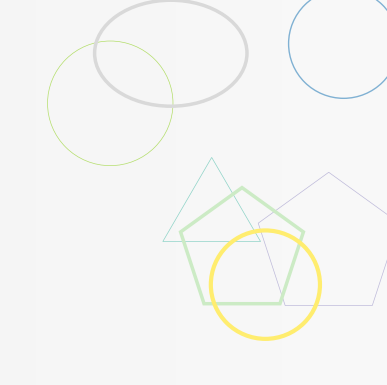[{"shape": "triangle", "thickness": 0.5, "radius": 0.73, "center": [0.546, 0.445]}, {"shape": "pentagon", "thickness": 0.5, "radius": 0.96, "center": [0.848, 0.361]}, {"shape": "circle", "thickness": 1, "radius": 0.71, "center": [0.887, 0.887]}, {"shape": "circle", "thickness": 0.5, "radius": 0.81, "center": [0.285, 0.732]}, {"shape": "oval", "thickness": 2.5, "radius": 0.98, "center": [0.441, 0.862]}, {"shape": "pentagon", "thickness": 2.5, "radius": 0.83, "center": [0.624, 0.346]}, {"shape": "circle", "thickness": 3, "radius": 0.7, "center": [0.685, 0.261]}]